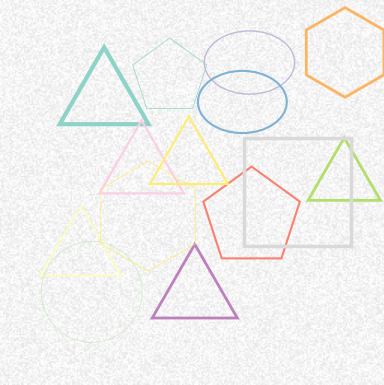[{"shape": "pentagon", "thickness": 0.5, "radius": 0.51, "center": [0.441, 0.8]}, {"shape": "triangle", "thickness": 3, "radius": 0.67, "center": [0.27, 0.744]}, {"shape": "triangle", "thickness": 1, "radius": 0.61, "center": [0.21, 0.345]}, {"shape": "oval", "thickness": 1, "radius": 0.59, "center": [0.648, 0.838]}, {"shape": "pentagon", "thickness": 1.5, "radius": 0.66, "center": [0.653, 0.436]}, {"shape": "oval", "thickness": 1.5, "radius": 0.58, "center": [0.629, 0.735]}, {"shape": "hexagon", "thickness": 2, "radius": 0.58, "center": [0.896, 0.864]}, {"shape": "triangle", "thickness": 2, "radius": 0.54, "center": [0.894, 0.534]}, {"shape": "triangle", "thickness": 1.5, "radius": 0.63, "center": [0.368, 0.561]}, {"shape": "square", "thickness": 2.5, "radius": 0.7, "center": [0.772, 0.501]}, {"shape": "triangle", "thickness": 2, "radius": 0.64, "center": [0.506, 0.238]}, {"shape": "circle", "thickness": 0.5, "radius": 0.65, "center": [0.238, 0.242]}, {"shape": "triangle", "thickness": 1.5, "radius": 0.58, "center": [0.491, 0.581]}, {"shape": "hexagon", "thickness": 0.5, "radius": 0.71, "center": [0.385, 0.438]}]